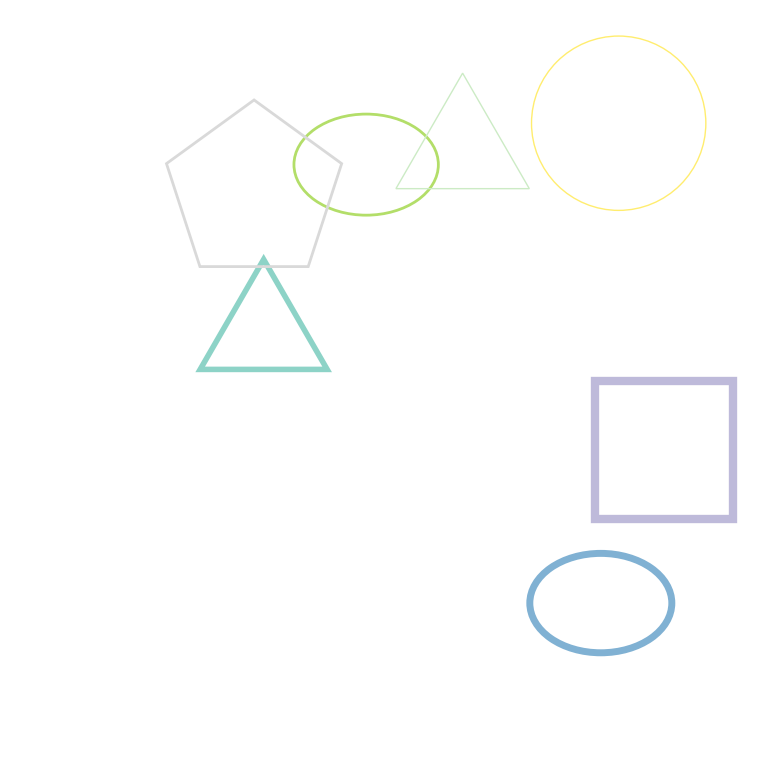[{"shape": "triangle", "thickness": 2, "radius": 0.48, "center": [0.342, 0.568]}, {"shape": "square", "thickness": 3, "radius": 0.45, "center": [0.862, 0.415]}, {"shape": "oval", "thickness": 2.5, "radius": 0.46, "center": [0.78, 0.217]}, {"shape": "oval", "thickness": 1, "radius": 0.47, "center": [0.476, 0.786]}, {"shape": "pentagon", "thickness": 1, "radius": 0.6, "center": [0.33, 0.751]}, {"shape": "triangle", "thickness": 0.5, "radius": 0.5, "center": [0.601, 0.805]}, {"shape": "circle", "thickness": 0.5, "radius": 0.57, "center": [0.803, 0.84]}]